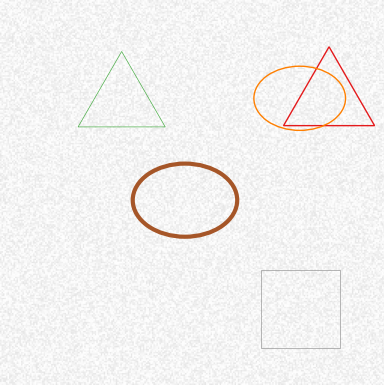[{"shape": "triangle", "thickness": 1, "radius": 0.68, "center": [0.855, 0.742]}, {"shape": "triangle", "thickness": 0.5, "radius": 0.65, "center": [0.316, 0.736]}, {"shape": "oval", "thickness": 1, "radius": 0.6, "center": [0.778, 0.745]}, {"shape": "oval", "thickness": 3, "radius": 0.68, "center": [0.48, 0.48]}, {"shape": "square", "thickness": 0.5, "radius": 0.51, "center": [0.781, 0.197]}]